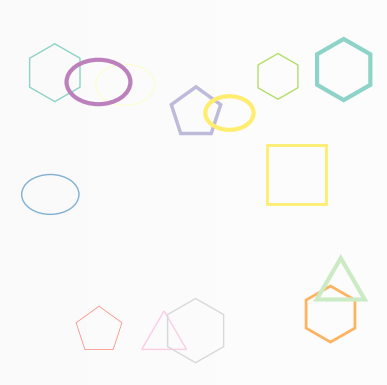[{"shape": "hexagon", "thickness": 3, "radius": 0.4, "center": [0.887, 0.819]}, {"shape": "hexagon", "thickness": 1, "radius": 0.38, "center": [0.141, 0.811]}, {"shape": "oval", "thickness": 0.5, "radius": 0.38, "center": [0.323, 0.78]}, {"shape": "pentagon", "thickness": 2.5, "radius": 0.33, "center": [0.506, 0.707]}, {"shape": "pentagon", "thickness": 0.5, "radius": 0.31, "center": [0.256, 0.142]}, {"shape": "oval", "thickness": 1, "radius": 0.37, "center": [0.13, 0.495]}, {"shape": "hexagon", "thickness": 2, "radius": 0.36, "center": [0.853, 0.184]}, {"shape": "hexagon", "thickness": 1, "radius": 0.3, "center": [0.717, 0.802]}, {"shape": "triangle", "thickness": 1, "radius": 0.33, "center": [0.423, 0.126]}, {"shape": "hexagon", "thickness": 1, "radius": 0.42, "center": [0.505, 0.141]}, {"shape": "oval", "thickness": 3, "radius": 0.41, "center": [0.254, 0.787]}, {"shape": "triangle", "thickness": 3, "radius": 0.36, "center": [0.879, 0.258]}, {"shape": "square", "thickness": 2, "radius": 0.38, "center": [0.764, 0.548]}, {"shape": "oval", "thickness": 3, "radius": 0.31, "center": [0.592, 0.706]}]